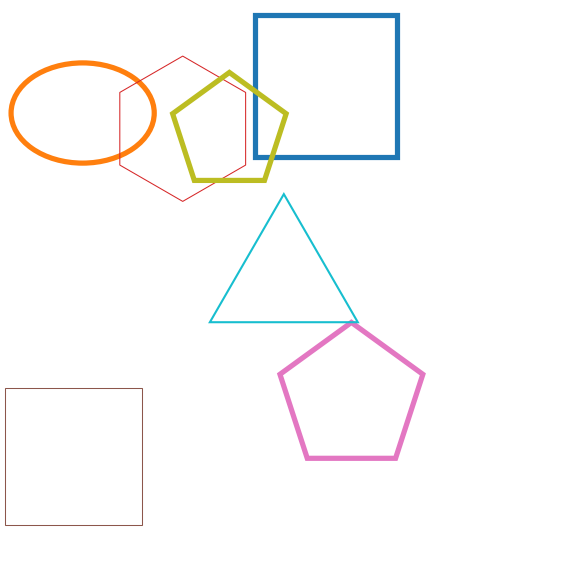[{"shape": "square", "thickness": 2.5, "radius": 0.62, "center": [0.564, 0.85]}, {"shape": "oval", "thickness": 2.5, "radius": 0.62, "center": [0.143, 0.803]}, {"shape": "hexagon", "thickness": 0.5, "radius": 0.63, "center": [0.316, 0.776]}, {"shape": "square", "thickness": 0.5, "radius": 0.59, "center": [0.127, 0.208]}, {"shape": "pentagon", "thickness": 2.5, "radius": 0.65, "center": [0.608, 0.311]}, {"shape": "pentagon", "thickness": 2.5, "radius": 0.52, "center": [0.397, 0.77]}, {"shape": "triangle", "thickness": 1, "radius": 0.74, "center": [0.491, 0.515]}]